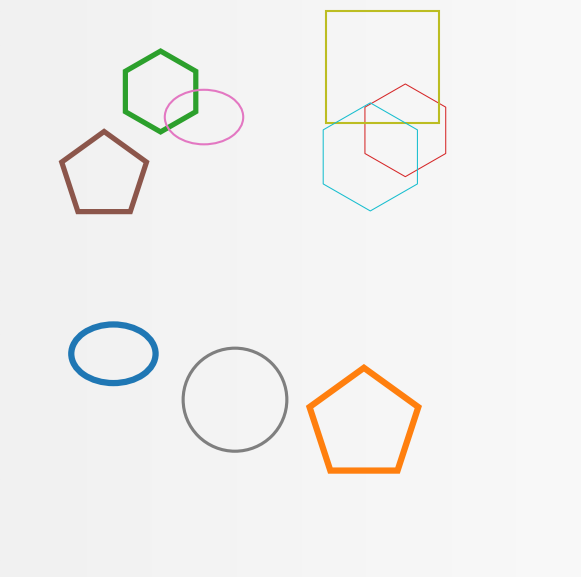[{"shape": "oval", "thickness": 3, "radius": 0.36, "center": [0.195, 0.387]}, {"shape": "pentagon", "thickness": 3, "radius": 0.49, "center": [0.626, 0.264]}, {"shape": "hexagon", "thickness": 2.5, "radius": 0.35, "center": [0.276, 0.841]}, {"shape": "hexagon", "thickness": 0.5, "radius": 0.4, "center": [0.697, 0.773]}, {"shape": "pentagon", "thickness": 2.5, "radius": 0.38, "center": [0.179, 0.695]}, {"shape": "oval", "thickness": 1, "radius": 0.34, "center": [0.351, 0.796]}, {"shape": "circle", "thickness": 1.5, "radius": 0.45, "center": [0.404, 0.307]}, {"shape": "square", "thickness": 1, "radius": 0.49, "center": [0.658, 0.883]}, {"shape": "hexagon", "thickness": 0.5, "radius": 0.47, "center": [0.637, 0.727]}]